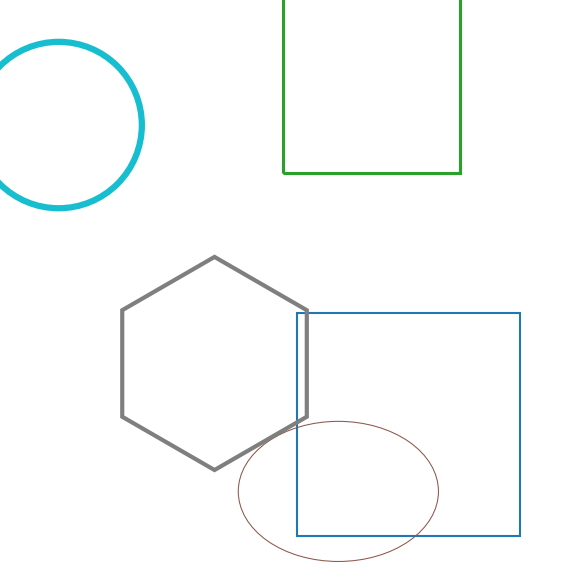[{"shape": "square", "thickness": 1, "radius": 0.97, "center": [0.708, 0.264]}, {"shape": "square", "thickness": 1.5, "radius": 0.77, "center": [0.644, 0.853]}, {"shape": "oval", "thickness": 0.5, "radius": 0.87, "center": [0.586, 0.148]}, {"shape": "hexagon", "thickness": 2, "radius": 0.92, "center": [0.371, 0.37]}, {"shape": "circle", "thickness": 3, "radius": 0.72, "center": [0.102, 0.783]}]